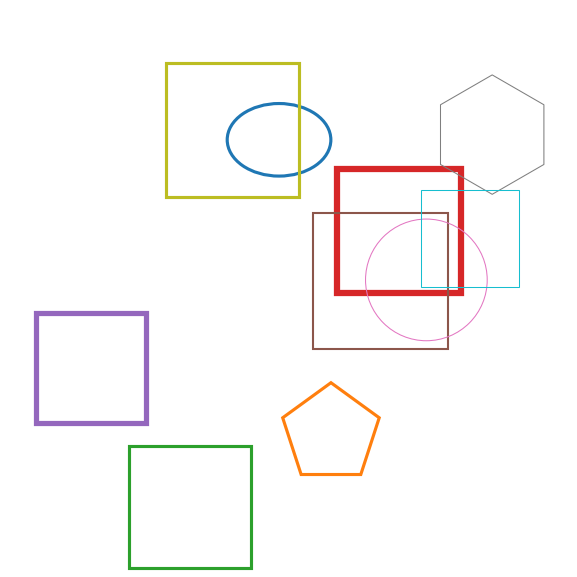[{"shape": "oval", "thickness": 1.5, "radius": 0.45, "center": [0.483, 0.757]}, {"shape": "pentagon", "thickness": 1.5, "radius": 0.44, "center": [0.573, 0.249]}, {"shape": "square", "thickness": 1.5, "radius": 0.53, "center": [0.329, 0.121]}, {"shape": "square", "thickness": 3, "radius": 0.53, "center": [0.691, 0.599]}, {"shape": "square", "thickness": 2.5, "radius": 0.48, "center": [0.158, 0.361]}, {"shape": "square", "thickness": 1, "radius": 0.59, "center": [0.659, 0.513]}, {"shape": "circle", "thickness": 0.5, "radius": 0.53, "center": [0.738, 0.514]}, {"shape": "hexagon", "thickness": 0.5, "radius": 0.52, "center": [0.852, 0.766]}, {"shape": "square", "thickness": 1.5, "radius": 0.58, "center": [0.403, 0.775]}, {"shape": "square", "thickness": 0.5, "radius": 0.42, "center": [0.814, 0.586]}]